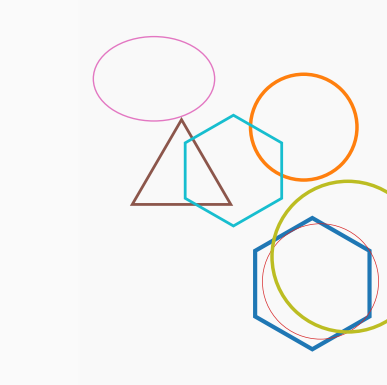[{"shape": "hexagon", "thickness": 3, "radius": 0.85, "center": [0.806, 0.263]}, {"shape": "circle", "thickness": 2.5, "radius": 0.69, "center": [0.784, 0.67]}, {"shape": "circle", "thickness": 0.5, "radius": 0.75, "center": [0.827, 0.269]}, {"shape": "triangle", "thickness": 2, "radius": 0.73, "center": [0.468, 0.542]}, {"shape": "oval", "thickness": 1, "radius": 0.78, "center": [0.397, 0.795]}, {"shape": "circle", "thickness": 2.5, "radius": 0.98, "center": [0.898, 0.333]}, {"shape": "hexagon", "thickness": 2, "radius": 0.72, "center": [0.602, 0.557]}]